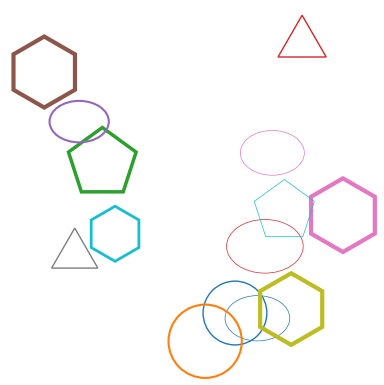[{"shape": "oval", "thickness": 0.5, "radius": 0.42, "center": [0.669, 0.173]}, {"shape": "circle", "thickness": 1, "radius": 0.41, "center": [0.61, 0.187]}, {"shape": "circle", "thickness": 1.5, "radius": 0.48, "center": [0.533, 0.114]}, {"shape": "pentagon", "thickness": 2.5, "radius": 0.46, "center": [0.266, 0.576]}, {"shape": "oval", "thickness": 0.5, "radius": 0.5, "center": [0.688, 0.36]}, {"shape": "triangle", "thickness": 1, "radius": 0.36, "center": [0.785, 0.888]}, {"shape": "oval", "thickness": 1.5, "radius": 0.38, "center": [0.206, 0.684]}, {"shape": "hexagon", "thickness": 3, "radius": 0.46, "center": [0.115, 0.813]}, {"shape": "oval", "thickness": 0.5, "radius": 0.42, "center": [0.707, 0.603]}, {"shape": "hexagon", "thickness": 3, "radius": 0.48, "center": [0.891, 0.441]}, {"shape": "triangle", "thickness": 1, "radius": 0.35, "center": [0.194, 0.338]}, {"shape": "hexagon", "thickness": 3, "radius": 0.47, "center": [0.756, 0.197]}, {"shape": "pentagon", "thickness": 0.5, "radius": 0.41, "center": [0.738, 0.452]}, {"shape": "hexagon", "thickness": 2, "radius": 0.36, "center": [0.299, 0.393]}]